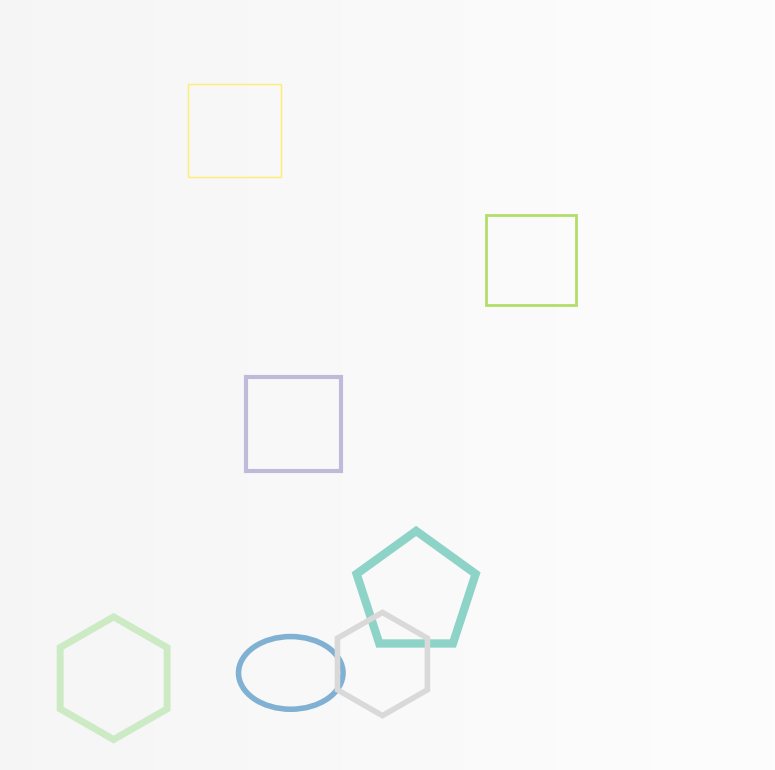[{"shape": "pentagon", "thickness": 3, "radius": 0.4, "center": [0.537, 0.23]}, {"shape": "square", "thickness": 1.5, "radius": 0.31, "center": [0.379, 0.45]}, {"shape": "oval", "thickness": 2, "radius": 0.34, "center": [0.375, 0.126]}, {"shape": "square", "thickness": 1, "radius": 0.29, "center": [0.685, 0.662]}, {"shape": "hexagon", "thickness": 2, "radius": 0.34, "center": [0.493, 0.138]}, {"shape": "hexagon", "thickness": 2.5, "radius": 0.4, "center": [0.147, 0.119]}, {"shape": "square", "thickness": 0.5, "radius": 0.3, "center": [0.303, 0.831]}]